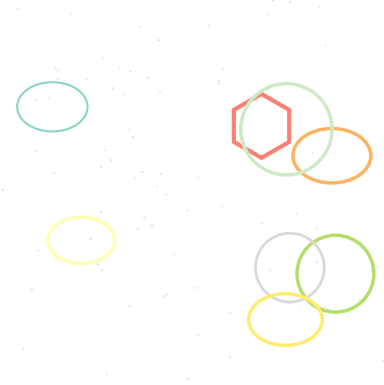[{"shape": "oval", "thickness": 1.5, "radius": 0.46, "center": [0.136, 0.723]}, {"shape": "oval", "thickness": 2.5, "radius": 0.43, "center": [0.211, 0.376]}, {"shape": "hexagon", "thickness": 3, "radius": 0.42, "center": [0.679, 0.673]}, {"shape": "oval", "thickness": 2.5, "radius": 0.51, "center": [0.862, 0.596]}, {"shape": "circle", "thickness": 2.5, "radius": 0.5, "center": [0.871, 0.289]}, {"shape": "circle", "thickness": 2, "radius": 0.45, "center": [0.753, 0.305]}, {"shape": "circle", "thickness": 2.5, "radius": 0.59, "center": [0.744, 0.664]}, {"shape": "oval", "thickness": 2.5, "radius": 0.48, "center": [0.741, 0.17]}]